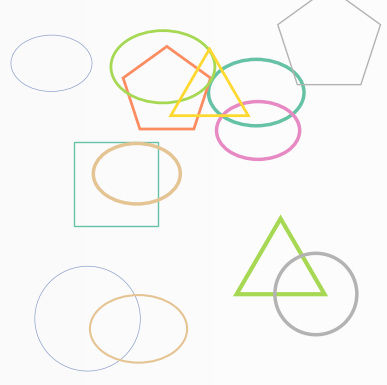[{"shape": "square", "thickness": 1, "radius": 0.55, "center": [0.3, 0.522]}, {"shape": "oval", "thickness": 2.5, "radius": 0.62, "center": [0.661, 0.76]}, {"shape": "pentagon", "thickness": 2, "radius": 0.59, "center": [0.431, 0.761]}, {"shape": "oval", "thickness": 0.5, "radius": 0.52, "center": [0.133, 0.836]}, {"shape": "circle", "thickness": 0.5, "radius": 0.68, "center": [0.226, 0.172]}, {"shape": "oval", "thickness": 2.5, "radius": 0.54, "center": [0.666, 0.661]}, {"shape": "triangle", "thickness": 3, "radius": 0.66, "center": [0.724, 0.301]}, {"shape": "oval", "thickness": 2, "radius": 0.67, "center": [0.42, 0.827]}, {"shape": "triangle", "thickness": 2, "radius": 0.58, "center": [0.541, 0.757]}, {"shape": "oval", "thickness": 1.5, "radius": 0.63, "center": [0.357, 0.146]}, {"shape": "oval", "thickness": 2.5, "radius": 0.56, "center": [0.353, 0.549]}, {"shape": "pentagon", "thickness": 1, "radius": 0.7, "center": [0.849, 0.893]}, {"shape": "circle", "thickness": 2.5, "radius": 0.53, "center": [0.815, 0.236]}]